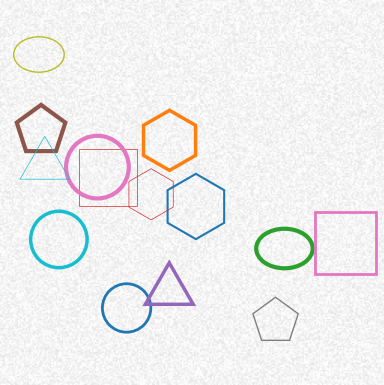[{"shape": "circle", "thickness": 2, "radius": 0.31, "center": [0.329, 0.2]}, {"shape": "hexagon", "thickness": 1.5, "radius": 0.42, "center": [0.509, 0.464]}, {"shape": "hexagon", "thickness": 2.5, "radius": 0.39, "center": [0.44, 0.635]}, {"shape": "oval", "thickness": 3, "radius": 0.37, "center": [0.739, 0.355]}, {"shape": "hexagon", "thickness": 0.5, "radius": 0.33, "center": [0.392, 0.495]}, {"shape": "square", "thickness": 0.5, "radius": 0.37, "center": [0.28, 0.54]}, {"shape": "triangle", "thickness": 2.5, "radius": 0.36, "center": [0.44, 0.246]}, {"shape": "pentagon", "thickness": 3, "radius": 0.33, "center": [0.107, 0.661]}, {"shape": "square", "thickness": 2, "radius": 0.4, "center": [0.898, 0.368]}, {"shape": "circle", "thickness": 3, "radius": 0.41, "center": [0.253, 0.566]}, {"shape": "pentagon", "thickness": 1, "radius": 0.31, "center": [0.716, 0.166]}, {"shape": "oval", "thickness": 1, "radius": 0.33, "center": [0.101, 0.858]}, {"shape": "triangle", "thickness": 0.5, "radius": 0.37, "center": [0.116, 0.572]}, {"shape": "circle", "thickness": 2.5, "radius": 0.37, "center": [0.153, 0.378]}]